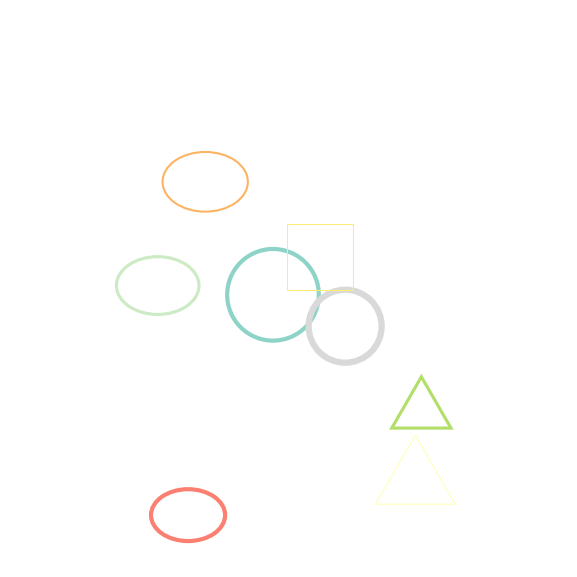[{"shape": "circle", "thickness": 2, "radius": 0.4, "center": [0.473, 0.489]}, {"shape": "triangle", "thickness": 0.5, "radius": 0.4, "center": [0.719, 0.166]}, {"shape": "oval", "thickness": 2, "radius": 0.32, "center": [0.326, 0.107]}, {"shape": "oval", "thickness": 1, "radius": 0.37, "center": [0.355, 0.684]}, {"shape": "triangle", "thickness": 1.5, "radius": 0.3, "center": [0.73, 0.287]}, {"shape": "circle", "thickness": 3, "radius": 0.32, "center": [0.598, 0.434]}, {"shape": "oval", "thickness": 1.5, "radius": 0.36, "center": [0.273, 0.505]}, {"shape": "square", "thickness": 0.5, "radius": 0.29, "center": [0.555, 0.554]}]